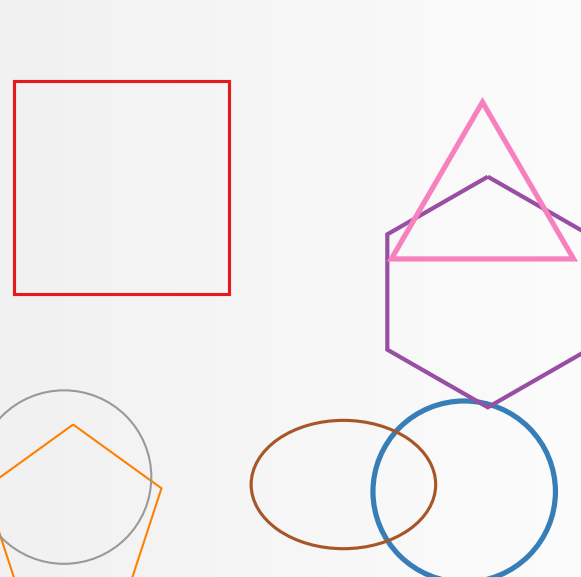[{"shape": "square", "thickness": 1.5, "radius": 0.92, "center": [0.209, 0.674]}, {"shape": "circle", "thickness": 2.5, "radius": 0.78, "center": [0.799, 0.148]}, {"shape": "hexagon", "thickness": 2, "radius": 1.0, "center": [0.839, 0.494]}, {"shape": "pentagon", "thickness": 1, "radius": 0.8, "center": [0.126, 0.104]}, {"shape": "oval", "thickness": 1.5, "radius": 0.79, "center": [0.591, 0.16]}, {"shape": "triangle", "thickness": 2.5, "radius": 0.91, "center": [0.83, 0.641]}, {"shape": "circle", "thickness": 1, "radius": 0.75, "center": [0.11, 0.173]}]